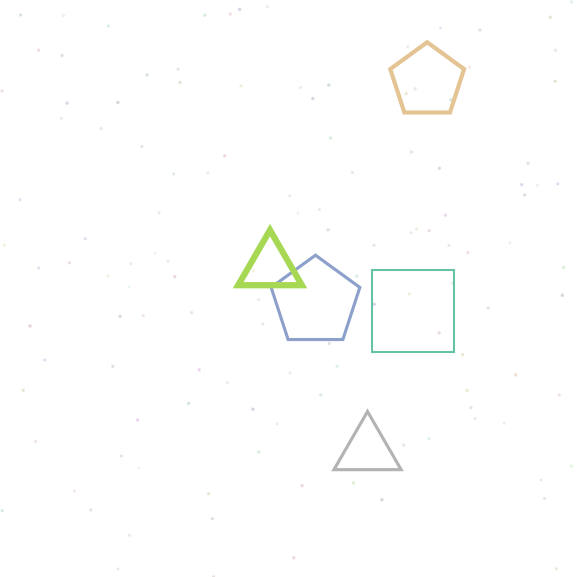[{"shape": "square", "thickness": 1, "radius": 0.35, "center": [0.715, 0.461]}, {"shape": "pentagon", "thickness": 1.5, "radius": 0.4, "center": [0.546, 0.476]}, {"shape": "triangle", "thickness": 3, "radius": 0.32, "center": [0.468, 0.537]}, {"shape": "pentagon", "thickness": 2, "radius": 0.34, "center": [0.74, 0.859]}, {"shape": "triangle", "thickness": 1.5, "radius": 0.34, "center": [0.636, 0.219]}]